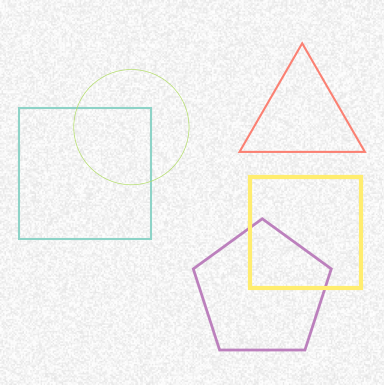[{"shape": "square", "thickness": 1.5, "radius": 0.86, "center": [0.22, 0.55]}, {"shape": "triangle", "thickness": 1.5, "radius": 0.94, "center": [0.785, 0.699]}, {"shape": "circle", "thickness": 0.5, "radius": 0.75, "center": [0.341, 0.67]}, {"shape": "pentagon", "thickness": 2, "radius": 0.94, "center": [0.681, 0.243]}, {"shape": "square", "thickness": 3, "radius": 0.72, "center": [0.793, 0.397]}]